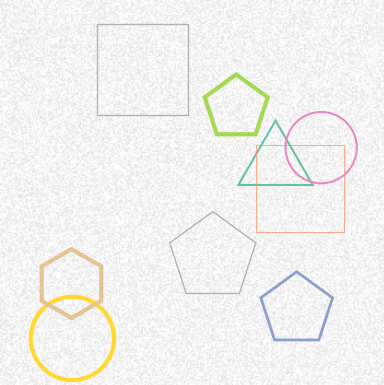[{"shape": "triangle", "thickness": 1.5, "radius": 0.56, "center": [0.716, 0.575]}, {"shape": "square", "thickness": 0.5, "radius": 0.57, "center": [0.779, 0.511]}, {"shape": "pentagon", "thickness": 2, "radius": 0.49, "center": [0.771, 0.196]}, {"shape": "circle", "thickness": 1.5, "radius": 0.46, "center": [0.834, 0.616]}, {"shape": "pentagon", "thickness": 3, "radius": 0.43, "center": [0.614, 0.721]}, {"shape": "circle", "thickness": 3, "radius": 0.54, "center": [0.188, 0.121]}, {"shape": "hexagon", "thickness": 3, "radius": 0.45, "center": [0.186, 0.264]}, {"shape": "pentagon", "thickness": 1, "radius": 0.59, "center": [0.553, 0.333]}, {"shape": "square", "thickness": 1, "radius": 0.59, "center": [0.369, 0.82]}]